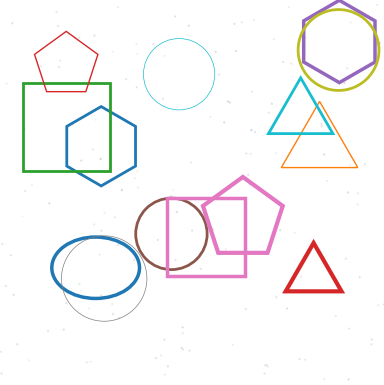[{"shape": "hexagon", "thickness": 2, "radius": 0.52, "center": [0.263, 0.62]}, {"shape": "oval", "thickness": 2.5, "radius": 0.57, "center": [0.248, 0.305]}, {"shape": "triangle", "thickness": 1, "radius": 0.57, "center": [0.83, 0.622]}, {"shape": "square", "thickness": 2, "radius": 0.57, "center": [0.173, 0.67]}, {"shape": "triangle", "thickness": 3, "radius": 0.42, "center": [0.815, 0.285]}, {"shape": "pentagon", "thickness": 1, "radius": 0.43, "center": [0.172, 0.832]}, {"shape": "hexagon", "thickness": 2.5, "radius": 0.53, "center": [0.881, 0.892]}, {"shape": "circle", "thickness": 2, "radius": 0.46, "center": [0.445, 0.393]}, {"shape": "square", "thickness": 2.5, "radius": 0.5, "center": [0.535, 0.384]}, {"shape": "pentagon", "thickness": 3, "radius": 0.54, "center": [0.631, 0.431]}, {"shape": "circle", "thickness": 0.5, "radius": 0.55, "center": [0.271, 0.277]}, {"shape": "circle", "thickness": 2, "radius": 0.53, "center": [0.879, 0.87]}, {"shape": "circle", "thickness": 0.5, "radius": 0.46, "center": [0.465, 0.807]}, {"shape": "triangle", "thickness": 2, "radius": 0.48, "center": [0.781, 0.701]}]